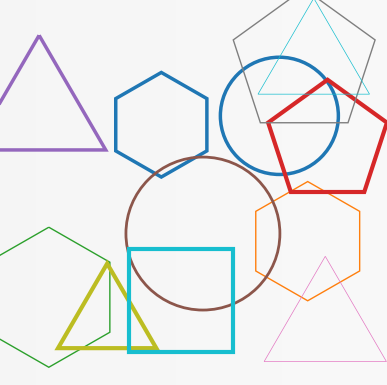[{"shape": "circle", "thickness": 2.5, "radius": 0.76, "center": [0.721, 0.699]}, {"shape": "hexagon", "thickness": 2.5, "radius": 0.68, "center": [0.416, 0.676]}, {"shape": "hexagon", "thickness": 1, "radius": 0.77, "center": [0.794, 0.374]}, {"shape": "hexagon", "thickness": 1, "radius": 0.91, "center": [0.126, 0.228]}, {"shape": "pentagon", "thickness": 3, "radius": 0.81, "center": [0.845, 0.632]}, {"shape": "triangle", "thickness": 2.5, "radius": 0.99, "center": [0.101, 0.71]}, {"shape": "circle", "thickness": 2, "radius": 0.99, "center": [0.524, 0.393]}, {"shape": "triangle", "thickness": 0.5, "radius": 0.91, "center": [0.839, 0.152]}, {"shape": "pentagon", "thickness": 1, "radius": 0.96, "center": [0.785, 0.837]}, {"shape": "triangle", "thickness": 3, "radius": 0.73, "center": [0.277, 0.169]}, {"shape": "square", "thickness": 3, "radius": 0.67, "center": [0.467, 0.219]}, {"shape": "triangle", "thickness": 0.5, "radius": 0.83, "center": [0.81, 0.838]}]